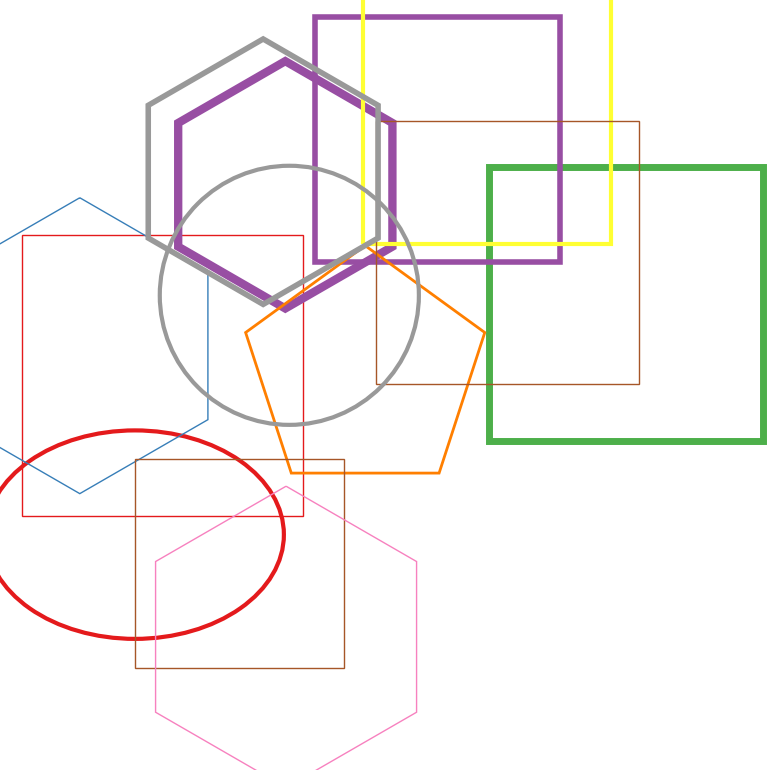[{"shape": "square", "thickness": 0.5, "radius": 0.91, "center": [0.211, 0.512]}, {"shape": "oval", "thickness": 1.5, "radius": 0.97, "center": [0.175, 0.306]}, {"shape": "hexagon", "thickness": 0.5, "radius": 0.96, "center": [0.104, 0.551]}, {"shape": "square", "thickness": 2.5, "radius": 0.89, "center": [0.813, 0.605]}, {"shape": "square", "thickness": 2, "radius": 0.8, "center": [0.569, 0.819]}, {"shape": "hexagon", "thickness": 3, "radius": 0.8, "center": [0.371, 0.76]}, {"shape": "pentagon", "thickness": 1, "radius": 0.82, "center": [0.474, 0.518]}, {"shape": "square", "thickness": 1.5, "radius": 0.8, "center": [0.633, 0.844]}, {"shape": "square", "thickness": 0.5, "radius": 0.85, "center": [0.659, 0.672]}, {"shape": "square", "thickness": 0.5, "radius": 0.68, "center": [0.311, 0.268]}, {"shape": "hexagon", "thickness": 0.5, "radius": 0.98, "center": [0.372, 0.173]}, {"shape": "circle", "thickness": 1.5, "radius": 0.84, "center": [0.376, 0.616]}, {"shape": "hexagon", "thickness": 2, "radius": 0.86, "center": [0.342, 0.777]}]